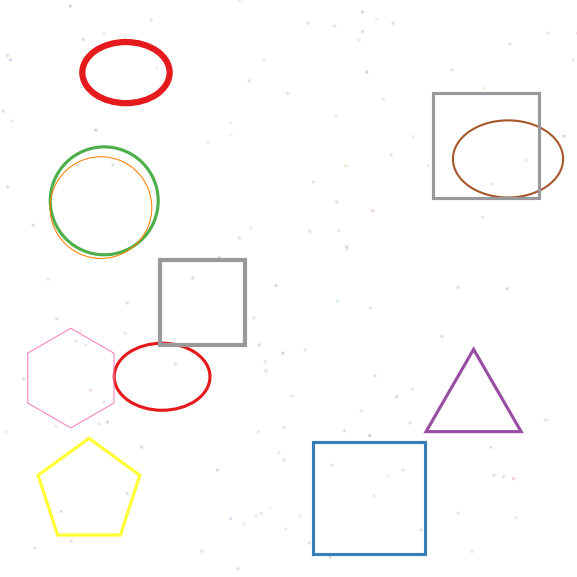[{"shape": "oval", "thickness": 1.5, "radius": 0.41, "center": [0.281, 0.347]}, {"shape": "oval", "thickness": 3, "radius": 0.38, "center": [0.218, 0.873]}, {"shape": "square", "thickness": 1.5, "radius": 0.49, "center": [0.639, 0.136]}, {"shape": "circle", "thickness": 1.5, "radius": 0.47, "center": [0.18, 0.651]}, {"shape": "triangle", "thickness": 1.5, "radius": 0.48, "center": [0.82, 0.299]}, {"shape": "circle", "thickness": 0.5, "radius": 0.44, "center": [0.175, 0.64]}, {"shape": "pentagon", "thickness": 1.5, "radius": 0.46, "center": [0.154, 0.148]}, {"shape": "oval", "thickness": 1, "radius": 0.48, "center": [0.88, 0.724]}, {"shape": "hexagon", "thickness": 0.5, "radius": 0.43, "center": [0.123, 0.344]}, {"shape": "square", "thickness": 1.5, "radius": 0.46, "center": [0.841, 0.747]}, {"shape": "square", "thickness": 2, "radius": 0.37, "center": [0.351, 0.476]}]